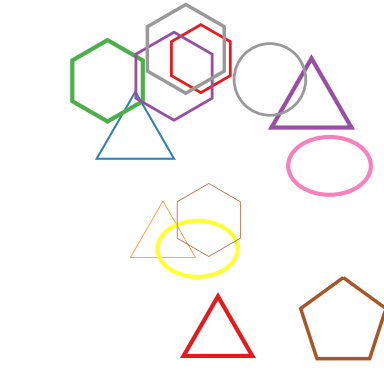[{"shape": "triangle", "thickness": 3, "radius": 0.52, "center": [0.566, 0.127]}, {"shape": "hexagon", "thickness": 2, "radius": 0.44, "center": [0.522, 0.848]}, {"shape": "triangle", "thickness": 1.5, "radius": 0.58, "center": [0.352, 0.646]}, {"shape": "hexagon", "thickness": 3, "radius": 0.53, "center": [0.279, 0.79]}, {"shape": "hexagon", "thickness": 2, "radius": 0.57, "center": [0.452, 0.802]}, {"shape": "triangle", "thickness": 3, "radius": 0.6, "center": [0.809, 0.729]}, {"shape": "triangle", "thickness": 0.5, "radius": 0.49, "center": [0.423, 0.38]}, {"shape": "oval", "thickness": 3, "radius": 0.52, "center": [0.513, 0.354]}, {"shape": "hexagon", "thickness": 0.5, "radius": 0.47, "center": [0.542, 0.429]}, {"shape": "pentagon", "thickness": 2.5, "radius": 0.58, "center": [0.892, 0.163]}, {"shape": "oval", "thickness": 3, "radius": 0.54, "center": [0.856, 0.569]}, {"shape": "circle", "thickness": 2, "radius": 0.47, "center": [0.701, 0.794]}, {"shape": "hexagon", "thickness": 2.5, "radius": 0.58, "center": [0.483, 0.873]}]